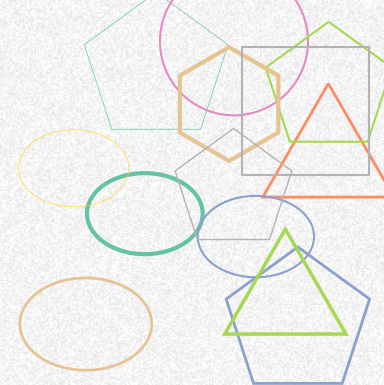[{"shape": "oval", "thickness": 3, "radius": 0.75, "center": [0.376, 0.445]}, {"shape": "pentagon", "thickness": 0.5, "radius": 0.98, "center": [0.406, 0.823]}, {"shape": "triangle", "thickness": 2, "radius": 0.98, "center": [0.853, 0.586]}, {"shape": "pentagon", "thickness": 2, "radius": 0.98, "center": [0.774, 0.163]}, {"shape": "oval", "thickness": 1.5, "radius": 0.76, "center": [0.665, 0.386]}, {"shape": "circle", "thickness": 1.5, "radius": 0.96, "center": [0.608, 0.893]}, {"shape": "triangle", "thickness": 2.5, "radius": 0.91, "center": [0.741, 0.223]}, {"shape": "pentagon", "thickness": 1.5, "radius": 0.86, "center": [0.854, 0.771]}, {"shape": "oval", "thickness": 0.5, "radius": 0.72, "center": [0.192, 0.563]}, {"shape": "hexagon", "thickness": 3, "radius": 0.74, "center": [0.595, 0.73]}, {"shape": "oval", "thickness": 2, "radius": 0.86, "center": [0.223, 0.158]}, {"shape": "pentagon", "thickness": 1, "radius": 0.8, "center": [0.606, 0.507]}, {"shape": "square", "thickness": 1.5, "radius": 0.83, "center": [0.793, 0.712]}]